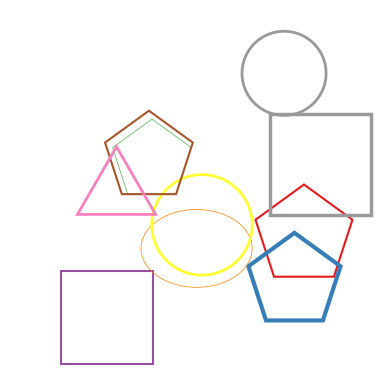[{"shape": "pentagon", "thickness": 1.5, "radius": 0.66, "center": [0.79, 0.388]}, {"shape": "pentagon", "thickness": 3, "radius": 0.63, "center": [0.765, 0.269]}, {"shape": "pentagon", "thickness": 0.5, "radius": 0.54, "center": [0.395, 0.583]}, {"shape": "square", "thickness": 1.5, "radius": 0.6, "center": [0.277, 0.175]}, {"shape": "oval", "thickness": 0.5, "radius": 0.72, "center": [0.511, 0.355]}, {"shape": "circle", "thickness": 2, "radius": 0.65, "center": [0.525, 0.416]}, {"shape": "pentagon", "thickness": 1.5, "radius": 0.6, "center": [0.387, 0.593]}, {"shape": "triangle", "thickness": 2, "radius": 0.59, "center": [0.303, 0.502]}, {"shape": "square", "thickness": 2.5, "radius": 0.65, "center": [0.833, 0.572]}, {"shape": "circle", "thickness": 2, "radius": 0.55, "center": [0.738, 0.81]}]